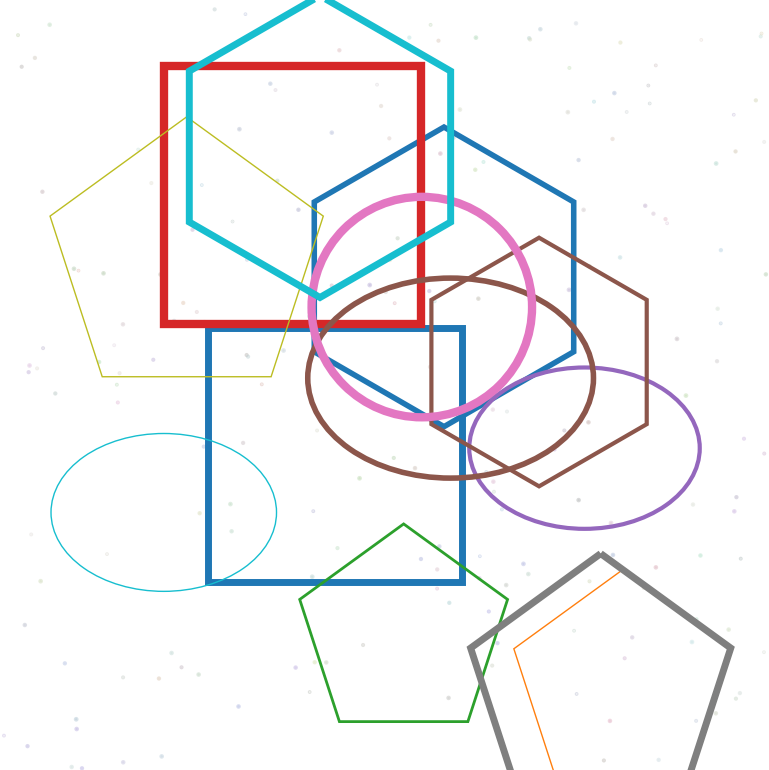[{"shape": "hexagon", "thickness": 2, "radius": 0.97, "center": [0.577, 0.64]}, {"shape": "square", "thickness": 2.5, "radius": 0.83, "center": [0.435, 0.409]}, {"shape": "pentagon", "thickness": 0.5, "radius": 0.75, "center": [0.809, 0.111]}, {"shape": "pentagon", "thickness": 1, "radius": 0.71, "center": [0.524, 0.178]}, {"shape": "square", "thickness": 3, "radius": 0.83, "center": [0.379, 0.747]}, {"shape": "oval", "thickness": 1.5, "radius": 0.75, "center": [0.759, 0.418]}, {"shape": "oval", "thickness": 2, "radius": 0.93, "center": [0.585, 0.509]}, {"shape": "hexagon", "thickness": 1.5, "radius": 0.81, "center": [0.7, 0.53]}, {"shape": "circle", "thickness": 3, "radius": 0.72, "center": [0.548, 0.601]}, {"shape": "pentagon", "thickness": 2.5, "radius": 0.89, "center": [0.78, 0.103]}, {"shape": "pentagon", "thickness": 0.5, "radius": 0.93, "center": [0.242, 0.662]}, {"shape": "oval", "thickness": 0.5, "radius": 0.73, "center": [0.213, 0.335]}, {"shape": "hexagon", "thickness": 2.5, "radius": 0.98, "center": [0.416, 0.81]}]